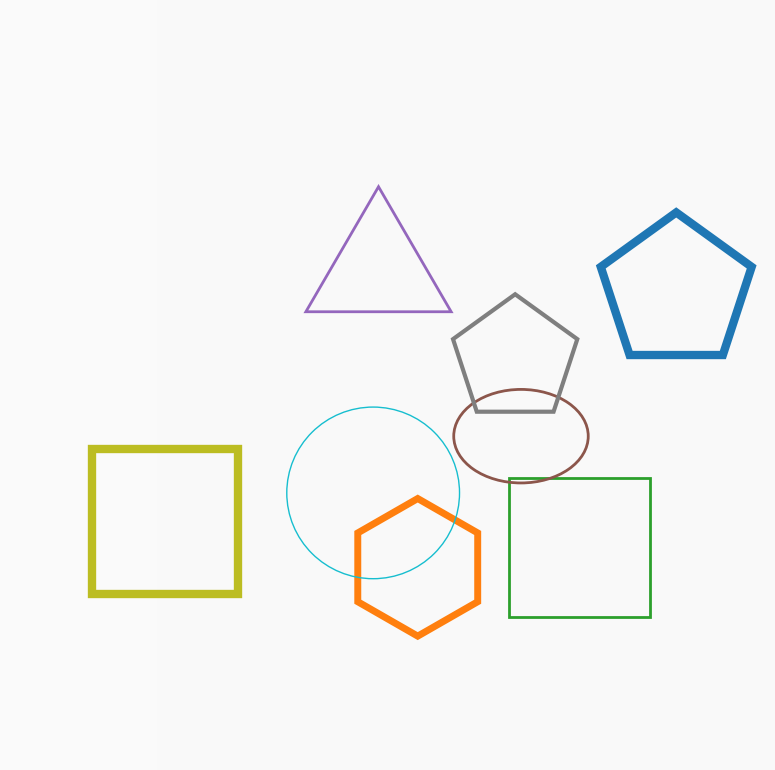[{"shape": "pentagon", "thickness": 3, "radius": 0.51, "center": [0.873, 0.622]}, {"shape": "hexagon", "thickness": 2.5, "radius": 0.45, "center": [0.539, 0.263]}, {"shape": "square", "thickness": 1, "radius": 0.45, "center": [0.748, 0.289]}, {"shape": "triangle", "thickness": 1, "radius": 0.54, "center": [0.488, 0.649]}, {"shape": "oval", "thickness": 1, "radius": 0.43, "center": [0.672, 0.434]}, {"shape": "pentagon", "thickness": 1.5, "radius": 0.42, "center": [0.665, 0.534]}, {"shape": "square", "thickness": 3, "radius": 0.47, "center": [0.213, 0.323]}, {"shape": "circle", "thickness": 0.5, "radius": 0.56, "center": [0.481, 0.36]}]